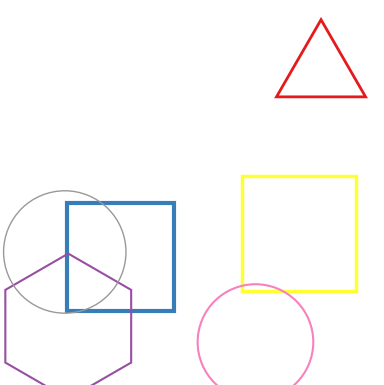[{"shape": "triangle", "thickness": 2, "radius": 0.67, "center": [0.834, 0.815]}, {"shape": "square", "thickness": 3, "radius": 0.7, "center": [0.314, 0.332]}, {"shape": "hexagon", "thickness": 1.5, "radius": 0.94, "center": [0.177, 0.153]}, {"shape": "square", "thickness": 2.5, "radius": 0.74, "center": [0.776, 0.394]}, {"shape": "circle", "thickness": 1.5, "radius": 0.75, "center": [0.664, 0.112]}, {"shape": "circle", "thickness": 1, "radius": 0.79, "center": [0.168, 0.346]}]